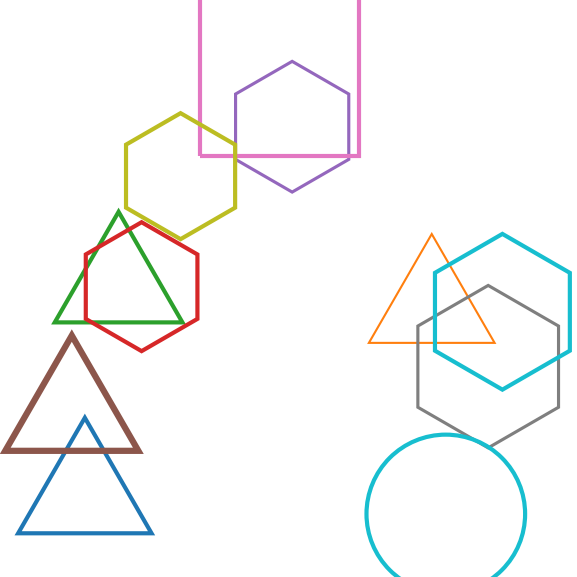[{"shape": "triangle", "thickness": 2, "radius": 0.67, "center": [0.147, 0.142]}, {"shape": "triangle", "thickness": 1, "radius": 0.63, "center": [0.748, 0.468]}, {"shape": "triangle", "thickness": 2, "radius": 0.64, "center": [0.205, 0.505]}, {"shape": "hexagon", "thickness": 2, "radius": 0.56, "center": [0.245, 0.503]}, {"shape": "hexagon", "thickness": 1.5, "radius": 0.57, "center": [0.506, 0.78]}, {"shape": "triangle", "thickness": 3, "radius": 0.67, "center": [0.124, 0.285]}, {"shape": "square", "thickness": 2, "radius": 0.69, "center": [0.484, 0.867]}, {"shape": "hexagon", "thickness": 1.5, "radius": 0.7, "center": [0.845, 0.364]}, {"shape": "hexagon", "thickness": 2, "radius": 0.55, "center": [0.313, 0.694]}, {"shape": "circle", "thickness": 2, "radius": 0.69, "center": [0.772, 0.109]}, {"shape": "hexagon", "thickness": 2, "radius": 0.67, "center": [0.87, 0.459]}]